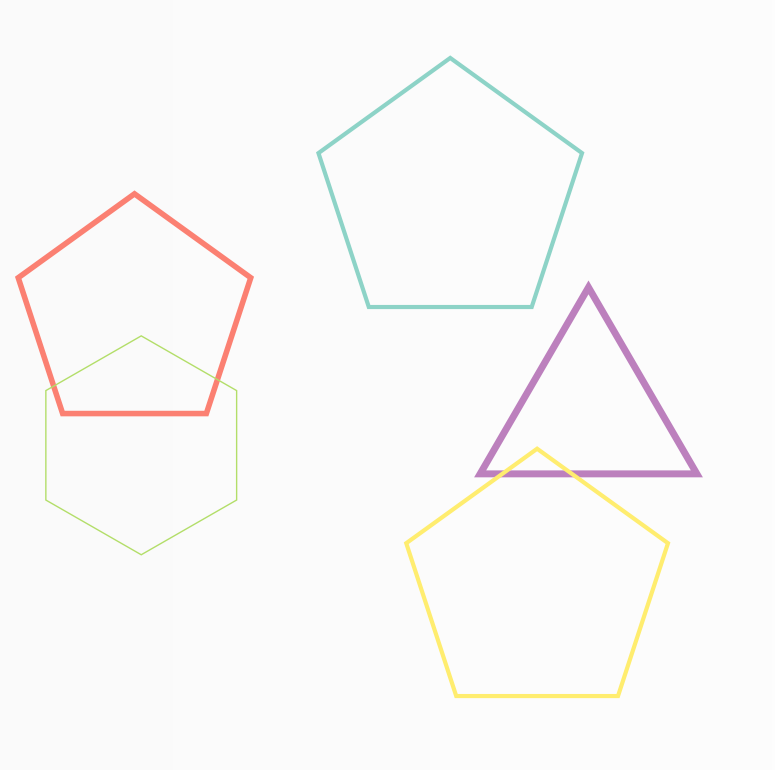[{"shape": "pentagon", "thickness": 1.5, "radius": 0.89, "center": [0.581, 0.746]}, {"shape": "pentagon", "thickness": 2, "radius": 0.79, "center": [0.174, 0.591]}, {"shape": "hexagon", "thickness": 0.5, "radius": 0.71, "center": [0.182, 0.422]}, {"shape": "triangle", "thickness": 2.5, "radius": 0.81, "center": [0.759, 0.465]}, {"shape": "pentagon", "thickness": 1.5, "radius": 0.89, "center": [0.693, 0.24]}]